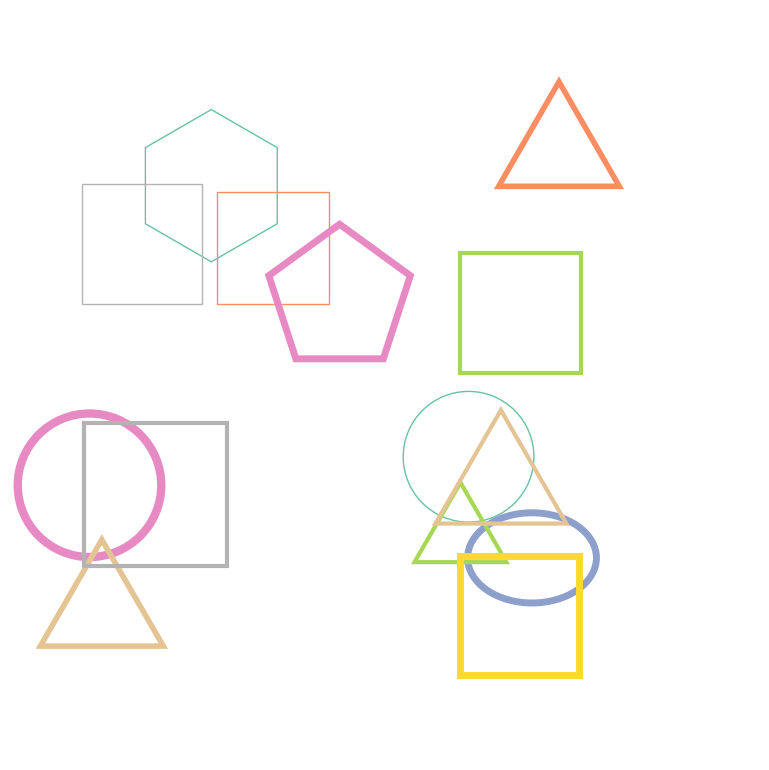[{"shape": "hexagon", "thickness": 0.5, "radius": 0.49, "center": [0.274, 0.759]}, {"shape": "circle", "thickness": 0.5, "radius": 0.42, "center": [0.609, 0.407]}, {"shape": "square", "thickness": 0.5, "radius": 0.36, "center": [0.354, 0.678]}, {"shape": "triangle", "thickness": 2, "radius": 0.45, "center": [0.726, 0.803]}, {"shape": "oval", "thickness": 2.5, "radius": 0.42, "center": [0.691, 0.275]}, {"shape": "pentagon", "thickness": 2.5, "radius": 0.48, "center": [0.441, 0.612]}, {"shape": "circle", "thickness": 3, "radius": 0.47, "center": [0.116, 0.37]}, {"shape": "square", "thickness": 1.5, "radius": 0.39, "center": [0.676, 0.593]}, {"shape": "triangle", "thickness": 1.5, "radius": 0.34, "center": [0.598, 0.304]}, {"shape": "square", "thickness": 2.5, "radius": 0.39, "center": [0.674, 0.2]}, {"shape": "triangle", "thickness": 1.5, "radius": 0.49, "center": [0.65, 0.369]}, {"shape": "triangle", "thickness": 2, "radius": 0.46, "center": [0.132, 0.207]}, {"shape": "square", "thickness": 1.5, "radius": 0.46, "center": [0.202, 0.358]}, {"shape": "square", "thickness": 0.5, "radius": 0.39, "center": [0.184, 0.683]}]